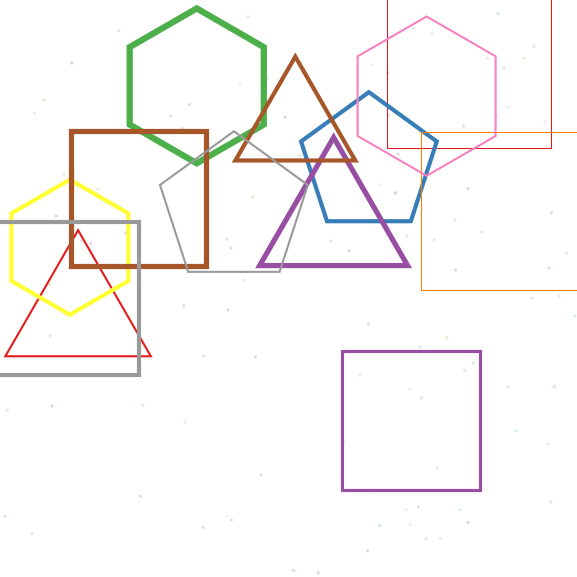[{"shape": "square", "thickness": 0.5, "radius": 0.71, "center": [0.812, 0.885]}, {"shape": "triangle", "thickness": 1, "radius": 0.73, "center": [0.135, 0.455]}, {"shape": "pentagon", "thickness": 2, "radius": 0.62, "center": [0.639, 0.716]}, {"shape": "hexagon", "thickness": 3, "radius": 0.67, "center": [0.341, 0.85]}, {"shape": "square", "thickness": 1.5, "radius": 0.6, "center": [0.712, 0.271]}, {"shape": "triangle", "thickness": 2.5, "radius": 0.74, "center": [0.578, 0.613]}, {"shape": "square", "thickness": 0.5, "radius": 0.68, "center": [0.866, 0.633]}, {"shape": "hexagon", "thickness": 2, "radius": 0.58, "center": [0.121, 0.571]}, {"shape": "triangle", "thickness": 2, "radius": 0.6, "center": [0.511, 0.781]}, {"shape": "square", "thickness": 2.5, "radius": 0.59, "center": [0.24, 0.656]}, {"shape": "hexagon", "thickness": 1, "radius": 0.69, "center": [0.739, 0.833]}, {"shape": "square", "thickness": 2, "radius": 0.66, "center": [0.109, 0.482]}, {"shape": "pentagon", "thickness": 1, "radius": 0.67, "center": [0.405, 0.637]}]